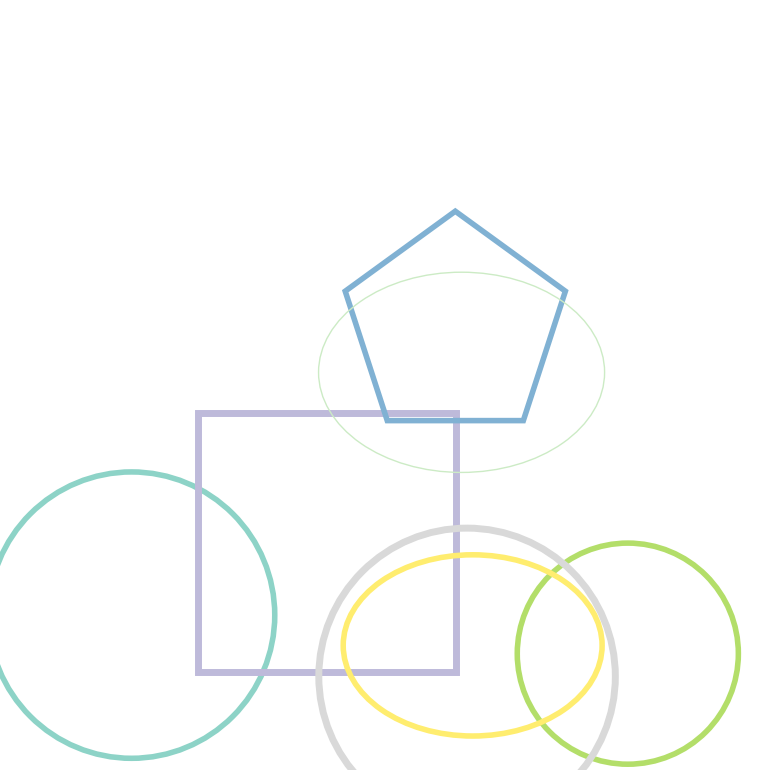[{"shape": "circle", "thickness": 2, "radius": 0.93, "center": [0.171, 0.201]}, {"shape": "square", "thickness": 2.5, "radius": 0.84, "center": [0.425, 0.296]}, {"shape": "pentagon", "thickness": 2, "radius": 0.75, "center": [0.591, 0.575]}, {"shape": "circle", "thickness": 2, "radius": 0.72, "center": [0.815, 0.151]}, {"shape": "circle", "thickness": 2.5, "radius": 0.96, "center": [0.607, 0.122]}, {"shape": "oval", "thickness": 0.5, "radius": 0.93, "center": [0.599, 0.516]}, {"shape": "oval", "thickness": 2, "radius": 0.84, "center": [0.614, 0.162]}]